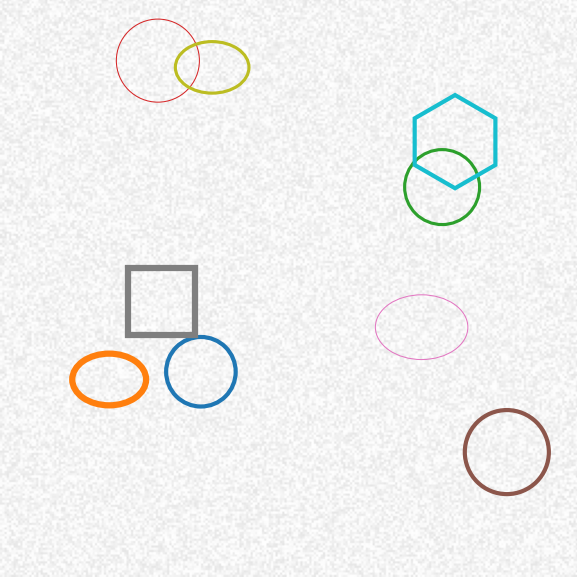[{"shape": "circle", "thickness": 2, "radius": 0.3, "center": [0.348, 0.355]}, {"shape": "oval", "thickness": 3, "radius": 0.32, "center": [0.189, 0.342]}, {"shape": "circle", "thickness": 1.5, "radius": 0.32, "center": [0.766, 0.675]}, {"shape": "circle", "thickness": 0.5, "radius": 0.36, "center": [0.273, 0.894]}, {"shape": "circle", "thickness": 2, "radius": 0.36, "center": [0.878, 0.216]}, {"shape": "oval", "thickness": 0.5, "radius": 0.4, "center": [0.73, 0.433]}, {"shape": "square", "thickness": 3, "radius": 0.29, "center": [0.279, 0.477]}, {"shape": "oval", "thickness": 1.5, "radius": 0.32, "center": [0.367, 0.882]}, {"shape": "hexagon", "thickness": 2, "radius": 0.4, "center": [0.788, 0.754]}]